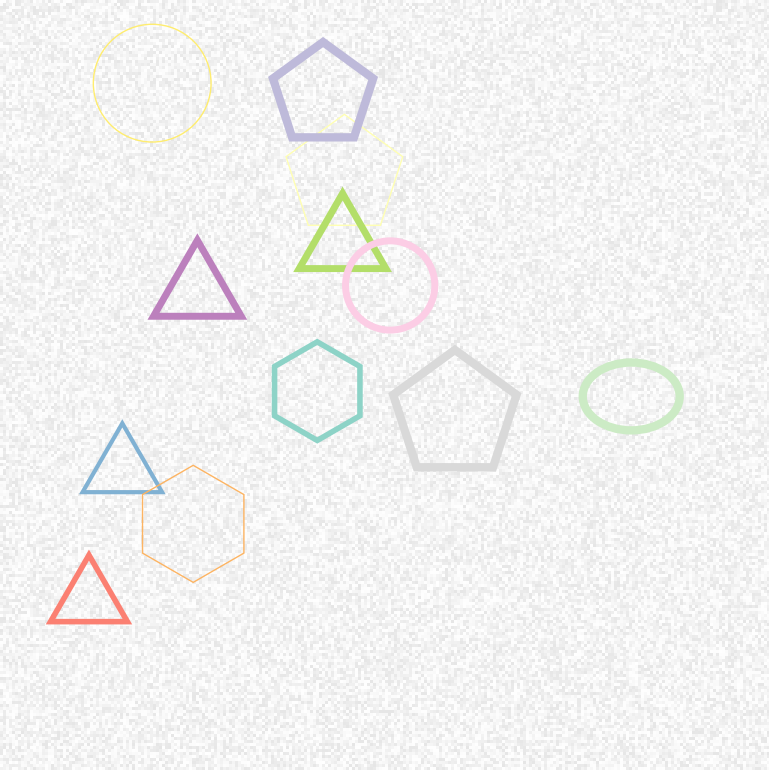[{"shape": "hexagon", "thickness": 2, "radius": 0.32, "center": [0.412, 0.492]}, {"shape": "pentagon", "thickness": 0.5, "radius": 0.4, "center": [0.447, 0.772]}, {"shape": "pentagon", "thickness": 3, "radius": 0.34, "center": [0.42, 0.877]}, {"shape": "triangle", "thickness": 2, "radius": 0.29, "center": [0.116, 0.221]}, {"shape": "triangle", "thickness": 1.5, "radius": 0.3, "center": [0.159, 0.391]}, {"shape": "hexagon", "thickness": 0.5, "radius": 0.38, "center": [0.251, 0.32]}, {"shape": "triangle", "thickness": 2.5, "radius": 0.33, "center": [0.445, 0.684]}, {"shape": "circle", "thickness": 2.5, "radius": 0.29, "center": [0.507, 0.629]}, {"shape": "pentagon", "thickness": 3, "radius": 0.42, "center": [0.591, 0.461]}, {"shape": "triangle", "thickness": 2.5, "radius": 0.33, "center": [0.256, 0.622]}, {"shape": "oval", "thickness": 3, "radius": 0.31, "center": [0.82, 0.485]}, {"shape": "circle", "thickness": 0.5, "radius": 0.38, "center": [0.198, 0.892]}]